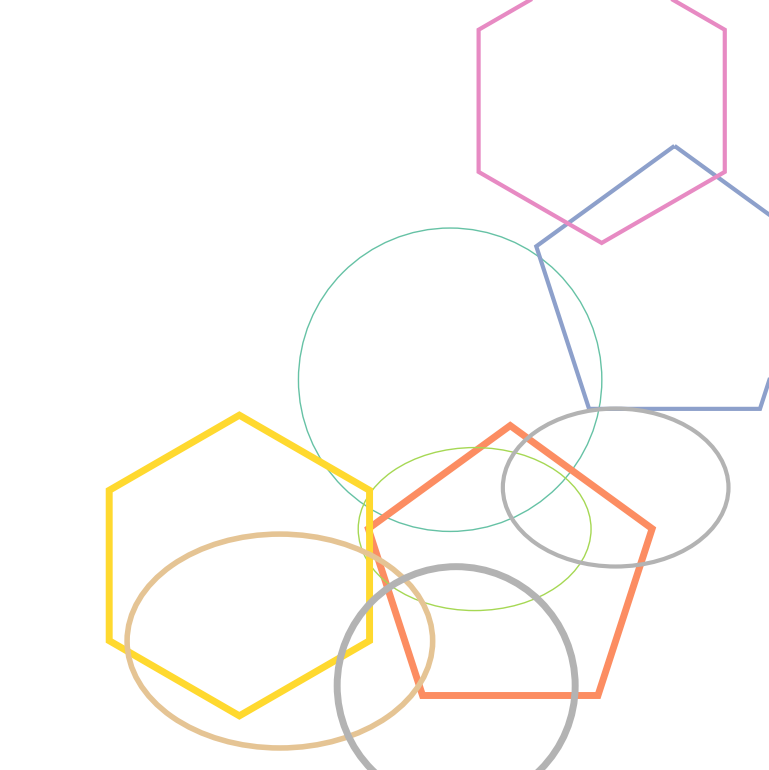[{"shape": "circle", "thickness": 0.5, "radius": 0.99, "center": [0.585, 0.507]}, {"shape": "pentagon", "thickness": 2.5, "radius": 0.97, "center": [0.663, 0.254]}, {"shape": "pentagon", "thickness": 1.5, "radius": 0.94, "center": [0.876, 0.622]}, {"shape": "hexagon", "thickness": 1.5, "radius": 0.92, "center": [0.781, 0.869]}, {"shape": "oval", "thickness": 0.5, "radius": 0.76, "center": [0.616, 0.313]}, {"shape": "hexagon", "thickness": 2.5, "radius": 0.98, "center": [0.311, 0.266]}, {"shape": "oval", "thickness": 2, "radius": 0.99, "center": [0.363, 0.167]}, {"shape": "circle", "thickness": 2.5, "radius": 0.77, "center": [0.592, 0.11]}, {"shape": "oval", "thickness": 1.5, "radius": 0.73, "center": [0.8, 0.367]}]